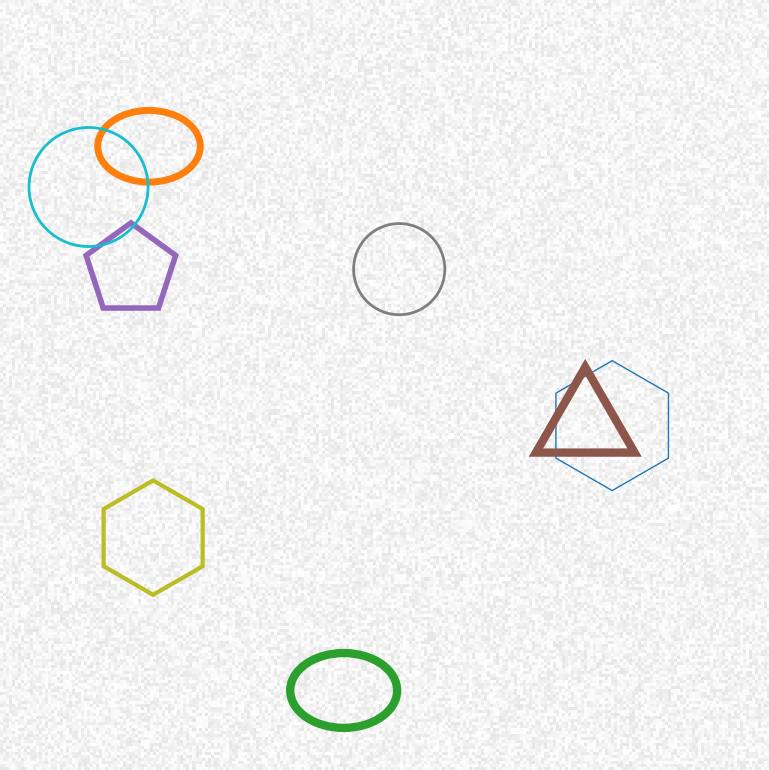[{"shape": "hexagon", "thickness": 0.5, "radius": 0.42, "center": [0.795, 0.447]}, {"shape": "oval", "thickness": 2.5, "radius": 0.33, "center": [0.194, 0.81]}, {"shape": "oval", "thickness": 3, "radius": 0.35, "center": [0.446, 0.103]}, {"shape": "pentagon", "thickness": 2, "radius": 0.31, "center": [0.17, 0.649]}, {"shape": "triangle", "thickness": 3, "radius": 0.37, "center": [0.76, 0.449]}, {"shape": "circle", "thickness": 1, "radius": 0.3, "center": [0.518, 0.65]}, {"shape": "hexagon", "thickness": 1.5, "radius": 0.37, "center": [0.199, 0.302]}, {"shape": "circle", "thickness": 1, "radius": 0.39, "center": [0.115, 0.757]}]